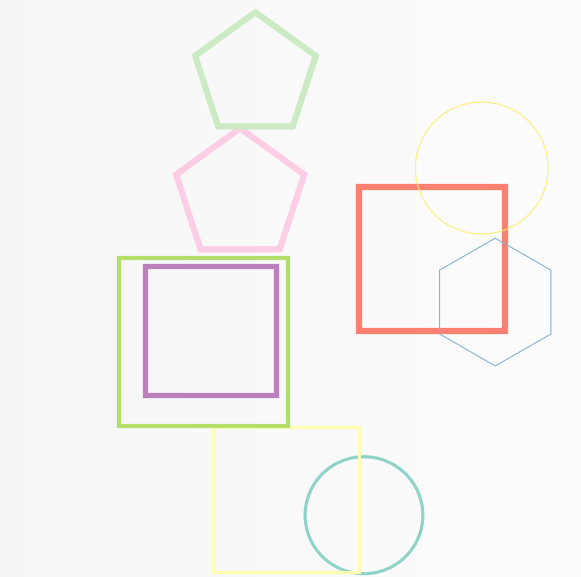[{"shape": "circle", "thickness": 1.5, "radius": 0.51, "center": [0.626, 0.107]}, {"shape": "square", "thickness": 1.5, "radius": 0.63, "center": [0.492, 0.134]}, {"shape": "square", "thickness": 3, "radius": 0.63, "center": [0.743, 0.551]}, {"shape": "hexagon", "thickness": 0.5, "radius": 0.55, "center": [0.852, 0.476]}, {"shape": "square", "thickness": 2, "radius": 0.73, "center": [0.35, 0.407]}, {"shape": "pentagon", "thickness": 3, "radius": 0.58, "center": [0.413, 0.661]}, {"shape": "square", "thickness": 2.5, "radius": 0.56, "center": [0.362, 0.427]}, {"shape": "pentagon", "thickness": 3, "radius": 0.55, "center": [0.439, 0.869]}, {"shape": "circle", "thickness": 0.5, "radius": 0.57, "center": [0.829, 0.708]}]